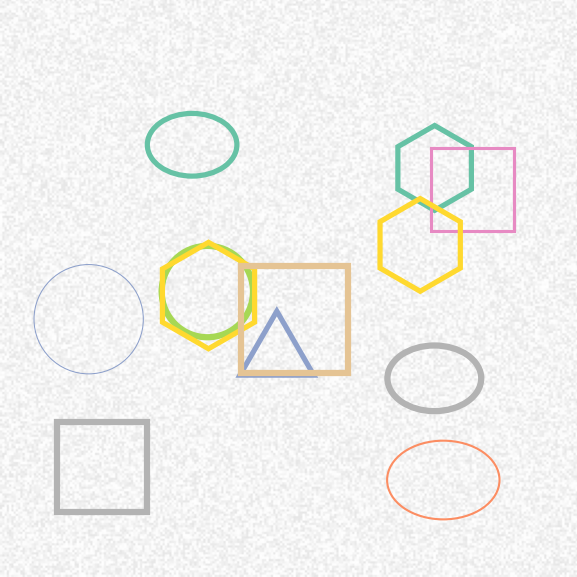[{"shape": "oval", "thickness": 2.5, "radius": 0.39, "center": [0.333, 0.748]}, {"shape": "hexagon", "thickness": 2.5, "radius": 0.37, "center": [0.753, 0.708]}, {"shape": "oval", "thickness": 1, "radius": 0.49, "center": [0.768, 0.168]}, {"shape": "circle", "thickness": 0.5, "radius": 0.47, "center": [0.154, 0.446]}, {"shape": "triangle", "thickness": 2.5, "radius": 0.37, "center": [0.479, 0.386]}, {"shape": "square", "thickness": 1.5, "radius": 0.36, "center": [0.818, 0.671]}, {"shape": "circle", "thickness": 3, "radius": 0.4, "center": [0.359, 0.494]}, {"shape": "hexagon", "thickness": 2.5, "radius": 0.46, "center": [0.361, 0.487]}, {"shape": "hexagon", "thickness": 2.5, "radius": 0.4, "center": [0.728, 0.575]}, {"shape": "square", "thickness": 3, "radius": 0.46, "center": [0.51, 0.446]}, {"shape": "oval", "thickness": 3, "radius": 0.41, "center": [0.752, 0.344]}, {"shape": "square", "thickness": 3, "radius": 0.39, "center": [0.176, 0.19]}]